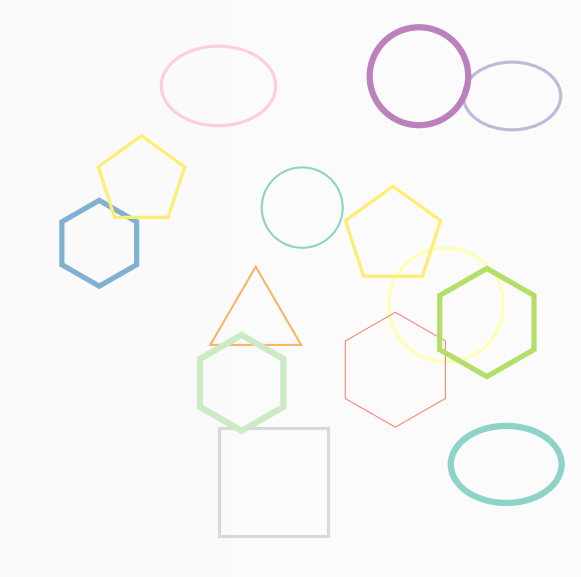[{"shape": "circle", "thickness": 1, "radius": 0.35, "center": [0.52, 0.64]}, {"shape": "oval", "thickness": 3, "radius": 0.48, "center": [0.871, 0.195]}, {"shape": "circle", "thickness": 1.5, "radius": 0.49, "center": [0.767, 0.471]}, {"shape": "oval", "thickness": 1.5, "radius": 0.42, "center": [0.881, 0.833]}, {"shape": "hexagon", "thickness": 0.5, "radius": 0.5, "center": [0.68, 0.359]}, {"shape": "hexagon", "thickness": 2.5, "radius": 0.37, "center": [0.171, 0.578]}, {"shape": "triangle", "thickness": 1, "radius": 0.45, "center": [0.44, 0.447]}, {"shape": "hexagon", "thickness": 2.5, "radius": 0.47, "center": [0.838, 0.441]}, {"shape": "oval", "thickness": 1.5, "radius": 0.49, "center": [0.376, 0.85]}, {"shape": "square", "thickness": 1.5, "radius": 0.47, "center": [0.47, 0.165]}, {"shape": "circle", "thickness": 3, "radius": 0.42, "center": [0.721, 0.867]}, {"shape": "hexagon", "thickness": 3, "radius": 0.42, "center": [0.416, 0.336]}, {"shape": "pentagon", "thickness": 1.5, "radius": 0.43, "center": [0.676, 0.59]}, {"shape": "pentagon", "thickness": 1.5, "radius": 0.39, "center": [0.243, 0.686]}]